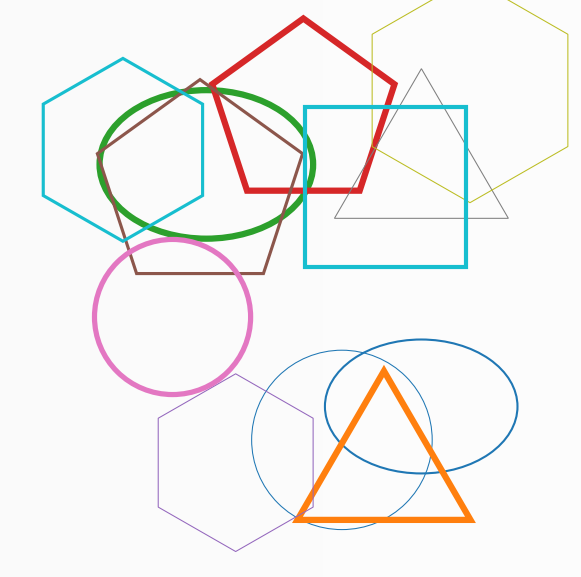[{"shape": "oval", "thickness": 1, "radius": 0.83, "center": [0.725, 0.295]}, {"shape": "circle", "thickness": 0.5, "radius": 0.78, "center": [0.588, 0.237]}, {"shape": "triangle", "thickness": 3, "radius": 0.86, "center": [0.661, 0.185]}, {"shape": "oval", "thickness": 3, "radius": 0.92, "center": [0.355, 0.714]}, {"shape": "pentagon", "thickness": 3, "radius": 0.82, "center": [0.522, 0.802]}, {"shape": "hexagon", "thickness": 0.5, "radius": 0.77, "center": [0.405, 0.198]}, {"shape": "pentagon", "thickness": 1.5, "radius": 0.93, "center": [0.344, 0.676]}, {"shape": "circle", "thickness": 2.5, "radius": 0.67, "center": [0.297, 0.45]}, {"shape": "triangle", "thickness": 0.5, "radius": 0.86, "center": [0.725, 0.707]}, {"shape": "hexagon", "thickness": 0.5, "radius": 0.97, "center": [0.809, 0.843]}, {"shape": "hexagon", "thickness": 1.5, "radius": 0.79, "center": [0.211, 0.74]}, {"shape": "square", "thickness": 2, "radius": 0.69, "center": [0.663, 0.675]}]